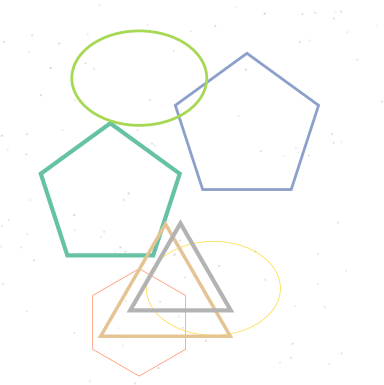[{"shape": "pentagon", "thickness": 3, "radius": 0.95, "center": [0.286, 0.49]}, {"shape": "hexagon", "thickness": 0.5, "radius": 0.7, "center": [0.361, 0.163]}, {"shape": "pentagon", "thickness": 2, "radius": 0.98, "center": [0.641, 0.666]}, {"shape": "oval", "thickness": 2, "radius": 0.88, "center": [0.362, 0.797]}, {"shape": "oval", "thickness": 0.5, "radius": 0.87, "center": [0.554, 0.251]}, {"shape": "triangle", "thickness": 2.5, "radius": 0.97, "center": [0.43, 0.224]}, {"shape": "triangle", "thickness": 3, "radius": 0.75, "center": [0.469, 0.269]}]